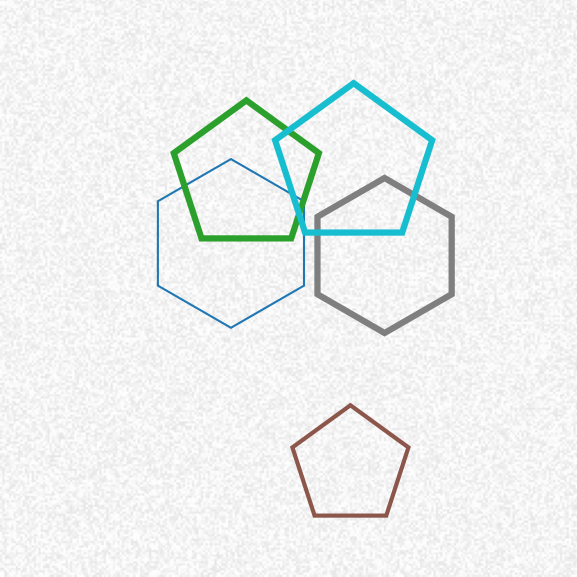[{"shape": "hexagon", "thickness": 1, "radius": 0.73, "center": [0.4, 0.578]}, {"shape": "pentagon", "thickness": 3, "radius": 0.66, "center": [0.427, 0.693]}, {"shape": "pentagon", "thickness": 2, "radius": 0.53, "center": [0.607, 0.192]}, {"shape": "hexagon", "thickness": 3, "radius": 0.67, "center": [0.666, 0.557]}, {"shape": "pentagon", "thickness": 3, "radius": 0.72, "center": [0.612, 0.712]}]